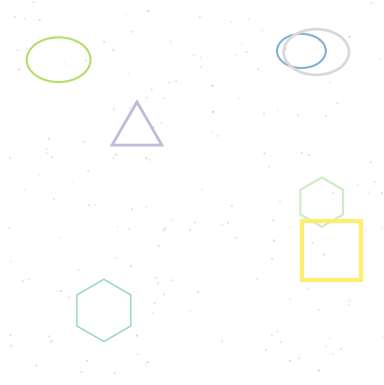[{"shape": "hexagon", "thickness": 1, "radius": 0.4, "center": [0.27, 0.194]}, {"shape": "triangle", "thickness": 2, "radius": 0.37, "center": [0.356, 0.66]}, {"shape": "oval", "thickness": 1.5, "radius": 0.32, "center": [0.783, 0.868]}, {"shape": "oval", "thickness": 1.5, "radius": 0.41, "center": [0.152, 0.845]}, {"shape": "oval", "thickness": 2, "radius": 0.42, "center": [0.822, 0.865]}, {"shape": "hexagon", "thickness": 1.5, "radius": 0.32, "center": [0.836, 0.475]}, {"shape": "square", "thickness": 3, "radius": 0.38, "center": [0.86, 0.349]}]